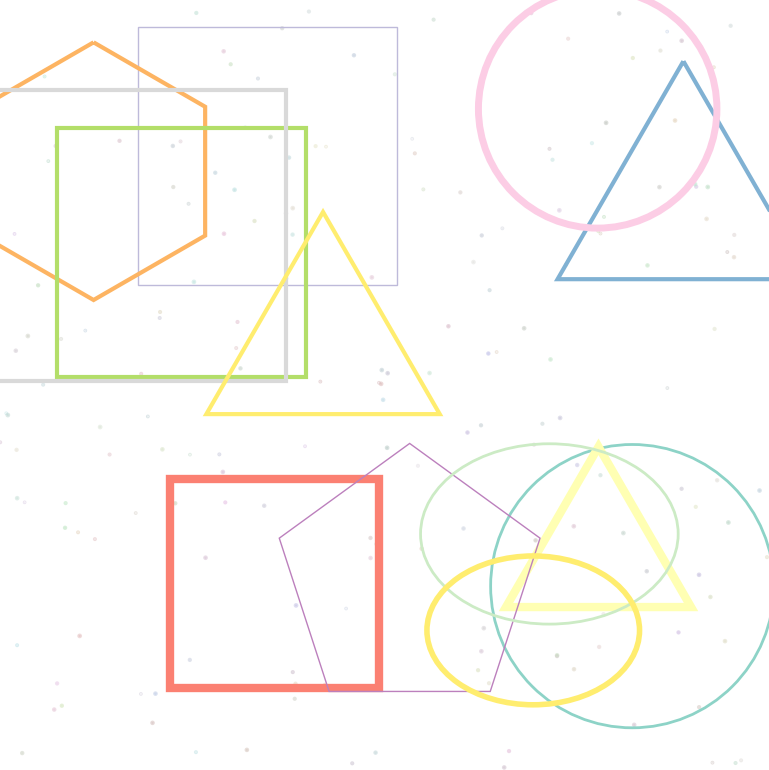[{"shape": "circle", "thickness": 1, "radius": 0.92, "center": [0.821, 0.239]}, {"shape": "triangle", "thickness": 3, "radius": 0.69, "center": [0.777, 0.281]}, {"shape": "square", "thickness": 0.5, "radius": 0.84, "center": [0.347, 0.798]}, {"shape": "square", "thickness": 3, "radius": 0.68, "center": [0.357, 0.242]}, {"shape": "triangle", "thickness": 1.5, "radius": 0.94, "center": [0.888, 0.732]}, {"shape": "hexagon", "thickness": 1.5, "radius": 0.84, "center": [0.122, 0.778]}, {"shape": "square", "thickness": 1.5, "radius": 0.81, "center": [0.236, 0.672]}, {"shape": "circle", "thickness": 2.5, "radius": 0.77, "center": [0.776, 0.859]}, {"shape": "square", "thickness": 1.5, "radius": 0.94, "center": [0.183, 0.694]}, {"shape": "pentagon", "thickness": 0.5, "radius": 0.89, "center": [0.532, 0.246]}, {"shape": "oval", "thickness": 1, "radius": 0.84, "center": [0.713, 0.307]}, {"shape": "triangle", "thickness": 1.5, "radius": 0.88, "center": [0.42, 0.55]}, {"shape": "oval", "thickness": 2, "radius": 0.69, "center": [0.693, 0.181]}]